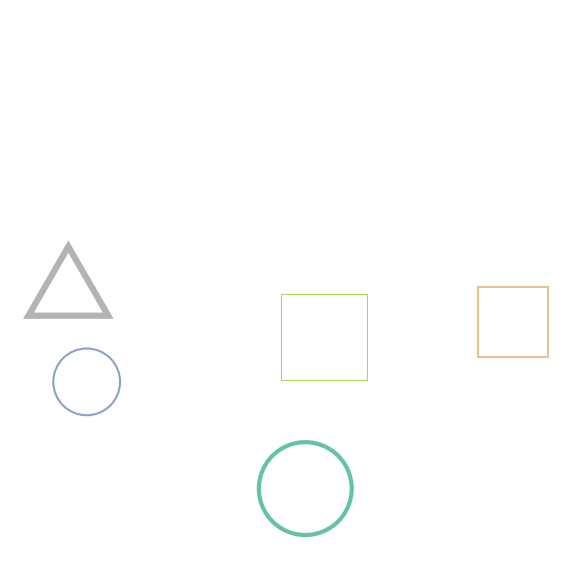[{"shape": "circle", "thickness": 2, "radius": 0.4, "center": [0.529, 0.153]}, {"shape": "circle", "thickness": 1, "radius": 0.29, "center": [0.15, 0.338]}, {"shape": "square", "thickness": 0.5, "radius": 0.37, "center": [0.561, 0.415]}, {"shape": "square", "thickness": 1, "radius": 0.3, "center": [0.888, 0.442]}, {"shape": "triangle", "thickness": 3, "radius": 0.4, "center": [0.118, 0.492]}]